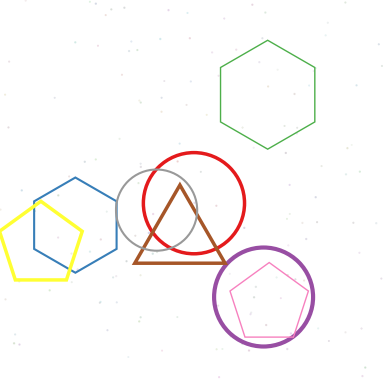[{"shape": "circle", "thickness": 2.5, "radius": 0.66, "center": [0.504, 0.472]}, {"shape": "hexagon", "thickness": 1.5, "radius": 0.62, "center": [0.196, 0.415]}, {"shape": "hexagon", "thickness": 1, "radius": 0.71, "center": [0.695, 0.754]}, {"shape": "circle", "thickness": 3, "radius": 0.64, "center": [0.685, 0.229]}, {"shape": "pentagon", "thickness": 2.5, "radius": 0.56, "center": [0.106, 0.364]}, {"shape": "triangle", "thickness": 2.5, "radius": 0.68, "center": [0.467, 0.384]}, {"shape": "pentagon", "thickness": 1, "radius": 0.54, "center": [0.699, 0.211]}, {"shape": "circle", "thickness": 1.5, "radius": 0.53, "center": [0.407, 0.454]}]